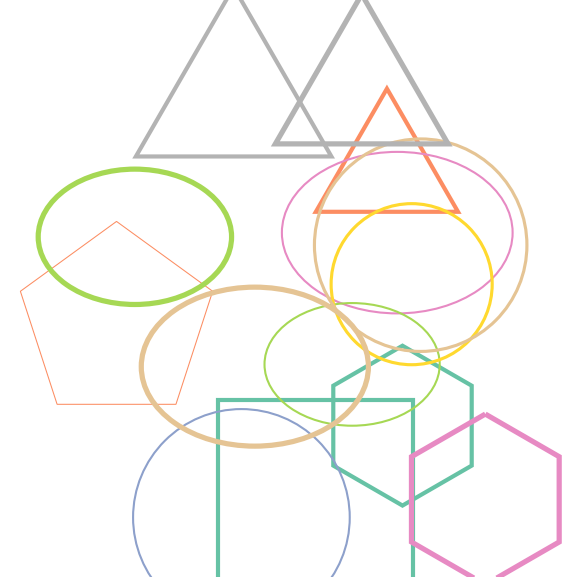[{"shape": "square", "thickness": 2, "radius": 0.84, "center": [0.547, 0.138]}, {"shape": "hexagon", "thickness": 2, "radius": 0.69, "center": [0.697, 0.262]}, {"shape": "triangle", "thickness": 2, "radius": 0.71, "center": [0.67, 0.703]}, {"shape": "pentagon", "thickness": 0.5, "radius": 0.88, "center": [0.202, 0.441]}, {"shape": "circle", "thickness": 1, "radius": 0.94, "center": [0.418, 0.103]}, {"shape": "hexagon", "thickness": 2.5, "radius": 0.74, "center": [0.84, 0.134]}, {"shape": "oval", "thickness": 1, "radius": 1.0, "center": [0.688, 0.596]}, {"shape": "oval", "thickness": 2.5, "radius": 0.84, "center": [0.234, 0.589]}, {"shape": "oval", "thickness": 1, "radius": 0.76, "center": [0.61, 0.368]}, {"shape": "circle", "thickness": 1.5, "radius": 0.7, "center": [0.713, 0.507]}, {"shape": "oval", "thickness": 2.5, "radius": 0.98, "center": [0.441, 0.364]}, {"shape": "circle", "thickness": 1.5, "radius": 0.92, "center": [0.728, 0.575]}, {"shape": "triangle", "thickness": 2, "radius": 0.98, "center": [0.405, 0.826]}, {"shape": "triangle", "thickness": 2.5, "radius": 0.86, "center": [0.626, 0.836]}]